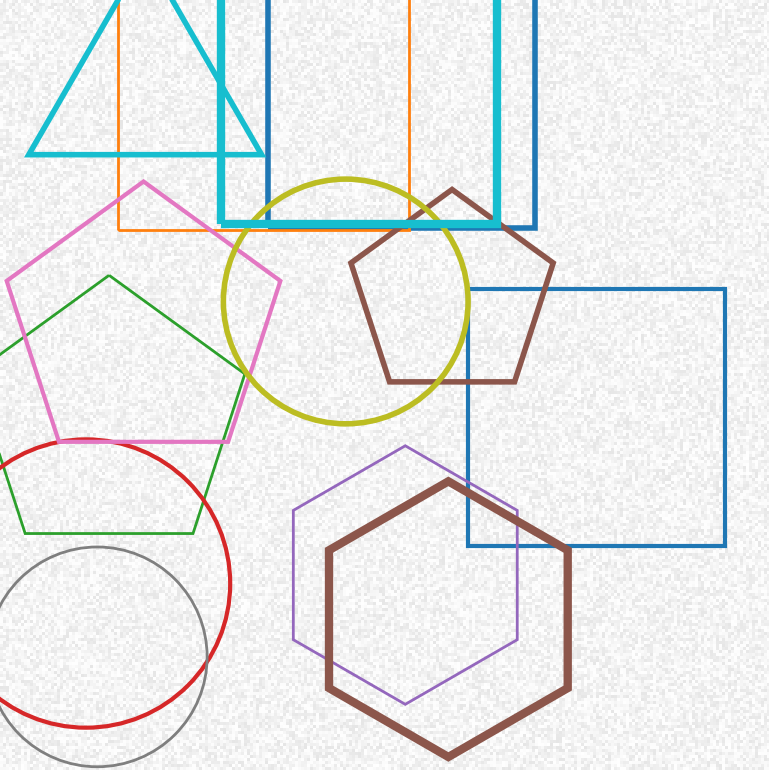[{"shape": "square", "thickness": 2, "radius": 0.87, "center": [0.521, 0.877]}, {"shape": "square", "thickness": 1.5, "radius": 0.84, "center": [0.775, 0.458]}, {"shape": "square", "thickness": 1, "radius": 0.95, "center": [0.342, 0.89]}, {"shape": "pentagon", "thickness": 1, "radius": 0.93, "center": [0.142, 0.457]}, {"shape": "circle", "thickness": 1.5, "radius": 0.94, "center": [0.112, 0.242]}, {"shape": "hexagon", "thickness": 1, "radius": 0.84, "center": [0.526, 0.253]}, {"shape": "pentagon", "thickness": 2, "radius": 0.69, "center": [0.587, 0.616]}, {"shape": "hexagon", "thickness": 3, "radius": 0.89, "center": [0.582, 0.196]}, {"shape": "pentagon", "thickness": 1.5, "radius": 0.93, "center": [0.186, 0.577]}, {"shape": "circle", "thickness": 1, "radius": 0.71, "center": [0.126, 0.147]}, {"shape": "circle", "thickness": 2, "radius": 0.79, "center": [0.449, 0.609]}, {"shape": "square", "thickness": 3, "radius": 0.9, "center": [0.466, 0.889]}, {"shape": "triangle", "thickness": 2, "radius": 0.87, "center": [0.189, 0.886]}]